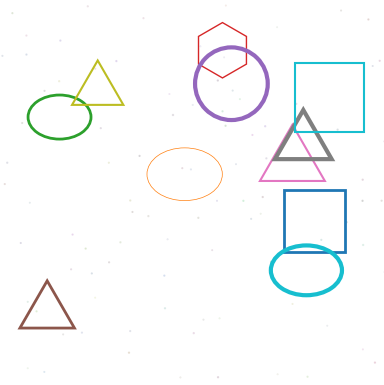[{"shape": "square", "thickness": 2, "radius": 0.4, "center": [0.817, 0.426]}, {"shape": "oval", "thickness": 0.5, "radius": 0.49, "center": [0.48, 0.547]}, {"shape": "oval", "thickness": 2, "radius": 0.41, "center": [0.155, 0.696]}, {"shape": "hexagon", "thickness": 1, "radius": 0.36, "center": [0.578, 0.869]}, {"shape": "circle", "thickness": 3, "radius": 0.47, "center": [0.601, 0.783]}, {"shape": "triangle", "thickness": 2, "radius": 0.41, "center": [0.123, 0.189]}, {"shape": "triangle", "thickness": 1.5, "radius": 0.49, "center": [0.759, 0.579]}, {"shape": "triangle", "thickness": 3, "radius": 0.43, "center": [0.788, 0.629]}, {"shape": "triangle", "thickness": 1.5, "radius": 0.38, "center": [0.254, 0.766]}, {"shape": "oval", "thickness": 3, "radius": 0.46, "center": [0.796, 0.298]}, {"shape": "square", "thickness": 1.5, "radius": 0.45, "center": [0.857, 0.748]}]